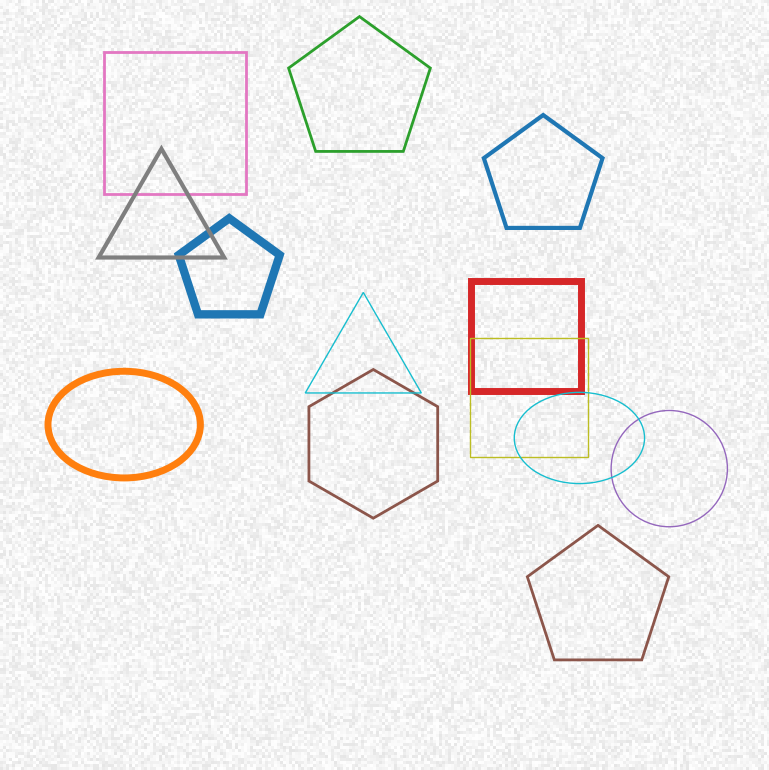[{"shape": "pentagon", "thickness": 3, "radius": 0.34, "center": [0.298, 0.648]}, {"shape": "pentagon", "thickness": 1.5, "radius": 0.41, "center": [0.705, 0.77]}, {"shape": "oval", "thickness": 2.5, "radius": 0.49, "center": [0.161, 0.449]}, {"shape": "pentagon", "thickness": 1, "radius": 0.48, "center": [0.467, 0.882]}, {"shape": "square", "thickness": 2.5, "radius": 0.36, "center": [0.684, 0.564]}, {"shape": "circle", "thickness": 0.5, "radius": 0.38, "center": [0.869, 0.391]}, {"shape": "hexagon", "thickness": 1, "radius": 0.48, "center": [0.485, 0.424]}, {"shape": "pentagon", "thickness": 1, "radius": 0.48, "center": [0.777, 0.221]}, {"shape": "square", "thickness": 1, "radius": 0.46, "center": [0.227, 0.841]}, {"shape": "triangle", "thickness": 1.5, "radius": 0.47, "center": [0.21, 0.713]}, {"shape": "square", "thickness": 0.5, "radius": 0.38, "center": [0.687, 0.484]}, {"shape": "oval", "thickness": 0.5, "radius": 0.42, "center": [0.752, 0.431]}, {"shape": "triangle", "thickness": 0.5, "radius": 0.44, "center": [0.472, 0.533]}]